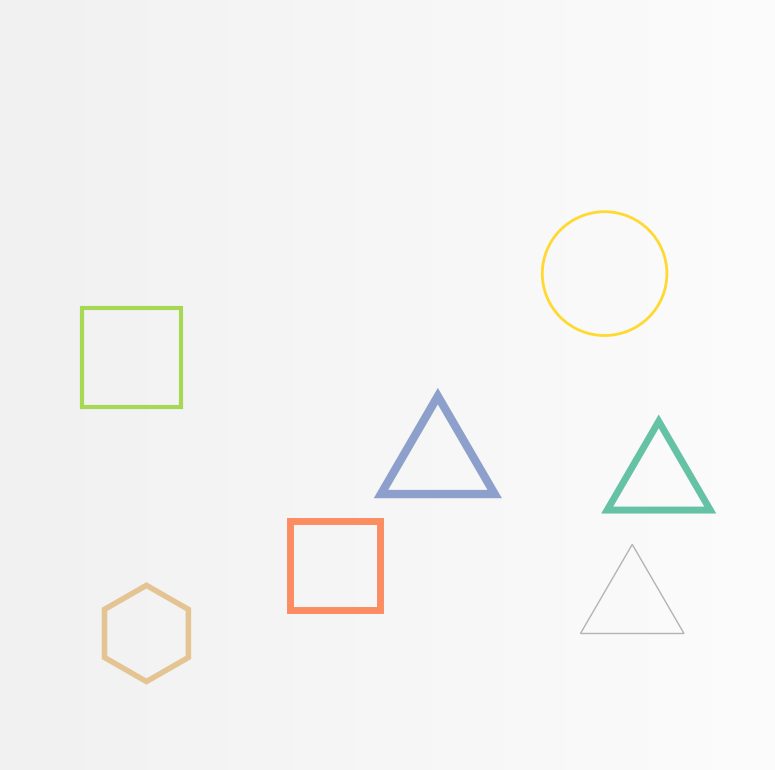[{"shape": "triangle", "thickness": 2.5, "radius": 0.38, "center": [0.85, 0.376]}, {"shape": "square", "thickness": 2.5, "radius": 0.29, "center": [0.432, 0.265]}, {"shape": "triangle", "thickness": 3, "radius": 0.42, "center": [0.565, 0.401]}, {"shape": "square", "thickness": 1.5, "radius": 0.32, "center": [0.17, 0.536]}, {"shape": "circle", "thickness": 1, "radius": 0.4, "center": [0.78, 0.645]}, {"shape": "hexagon", "thickness": 2, "radius": 0.31, "center": [0.189, 0.177]}, {"shape": "triangle", "thickness": 0.5, "radius": 0.39, "center": [0.816, 0.216]}]